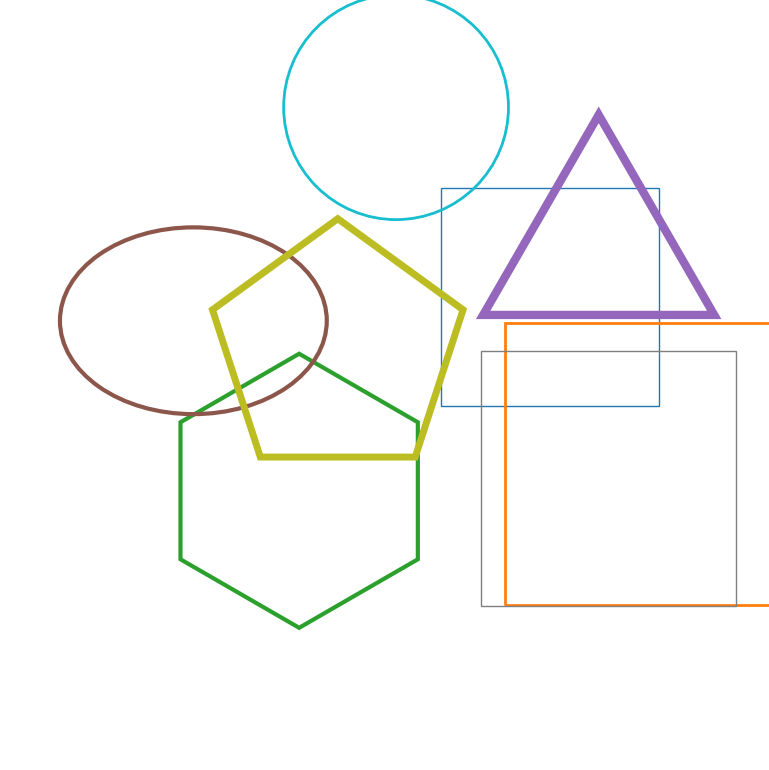[{"shape": "square", "thickness": 0.5, "radius": 0.71, "center": [0.714, 0.615]}, {"shape": "square", "thickness": 1, "radius": 0.92, "center": [0.839, 0.397]}, {"shape": "hexagon", "thickness": 1.5, "radius": 0.89, "center": [0.389, 0.363]}, {"shape": "triangle", "thickness": 3, "radius": 0.87, "center": [0.778, 0.678]}, {"shape": "oval", "thickness": 1.5, "radius": 0.87, "center": [0.251, 0.583]}, {"shape": "square", "thickness": 0.5, "radius": 0.83, "center": [0.791, 0.378]}, {"shape": "pentagon", "thickness": 2.5, "radius": 0.86, "center": [0.439, 0.545]}, {"shape": "circle", "thickness": 1, "radius": 0.73, "center": [0.514, 0.861]}]